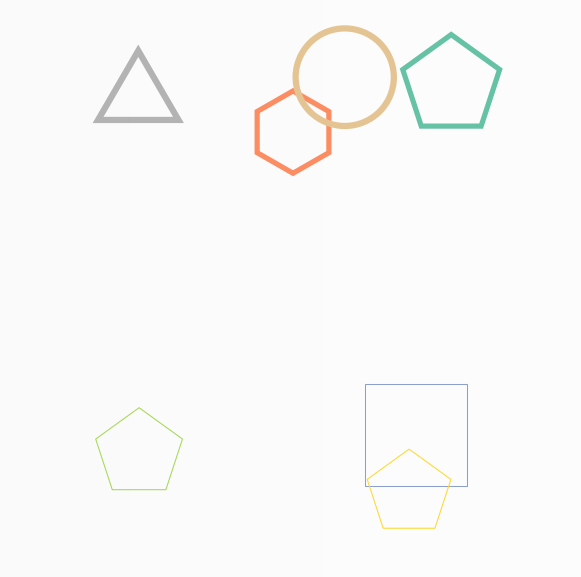[{"shape": "pentagon", "thickness": 2.5, "radius": 0.44, "center": [0.776, 0.852]}, {"shape": "hexagon", "thickness": 2.5, "radius": 0.36, "center": [0.504, 0.77]}, {"shape": "square", "thickness": 0.5, "radius": 0.44, "center": [0.715, 0.246]}, {"shape": "pentagon", "thickness": 0.5, "radius": 0.39, "center": [0.239, 0.215]}, {"shape": "pentagon", "thickness": 0.5, "radius": 0.38, "center": [0.704, 0.146]}, {"shape": "circle", "thickness": 3, "radius": 0.42, "center": [0.593, 0.865]}, {"shape": "triangle", "thickness": 3, "radius": 0.4, "center": [0.238, 0.831]}]